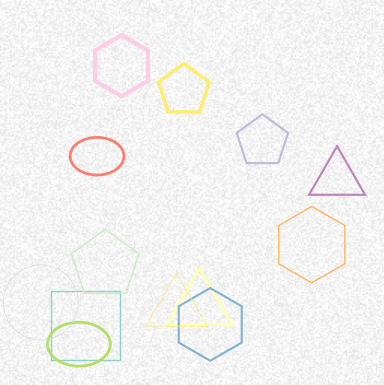[{"shape": "square", "thickness": 1, "radius": 0.45, "center": [0.223, 0.155]}, {"shape": "triangle", "thickness": 2, "radius": 0.49, "center": [0.518, 0.206]}, {"shape": "pentagon", "thickness": 1.5, "radius": 0.35, "center": [0.682, 0.633]}, {"shape": "oval", "thickness": 2, "radius": 0.35, "center": [0.252, 0.594]}, {"shape": "hexagon", "thickness": 1.5, "radius": 0.47, "center": [0.546, 0.157]}, {"shape": "hexagon", "thickness": 1, "radius": 0.5, "center": [0.81, 0.365]}, {"shape": "oval", "thickness": 2, "radius": 0.41, "center": [0.205, 0.106]}, {"shape": "hexagon", "thickness": 3, "radius": 0.4, "center": [0.316, 0.829]}, {"shape": "circle", "thickness": 0.5, "radius": 0.49, "center": [0.106, 0.214]}, {"shape": "triangle", "thickness": 1.5, "radius": 0.42, "center": [0.876, 0.536]}, {"shape": "pentagon", "thickness": 1, "radius": 0.46, "center": [0.273, 0.312]}, {"shape": "triangle", "thickness": 0.5, "radius": 0.46, "center": [0.459, 0.199]}, {"shape": "pentagon", "thickness": 2.5, "radius": 0.35, "center": [0.478, 0.765]}]